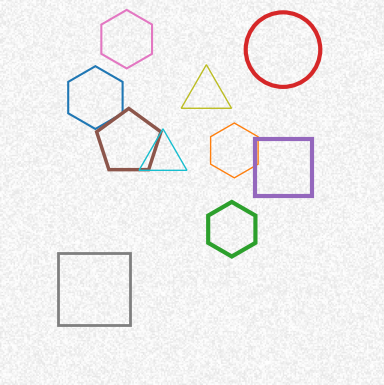[{"shape": "hexagon", "thickness": 1.5, "radius": 0.41, "center": [0.248, 0.747]}, {"shape": "hexagon", "thickness": 1, "radius": 0.36, "center": [0.609, 0.609]}, {"shape": "hexagon", "thickness": 3, "radius": 0.35, "center": [0.602, 0.405]}, {"shape": "circle", "thickness": 3, "radius": 0.48, "center": [0.735, 0.871]}, {"shape": "square", "thickness": 3, "radius": 0.37, "center": [0.736, 0.566]}, {"shape": "pentagon", "thickness": 2.5, "radius": 0.44, "center": [0.334, 0.63]}, {"shape": "hexagon", "thickness": 1.5, "radius": 0.38, "center": [0.329, 0.898]}, {"shape": "square", "thickness": 2, "radius": 0.47, "center": [0.244, 0.249]}, {"shape": "triangle", "thickness": 1, "radius": 0.38, "center": [0.536, 0.757]}, {"shape": "triangle", "thickness": 1, "radius": 0.36, "center": [0.423, 0.594]}]